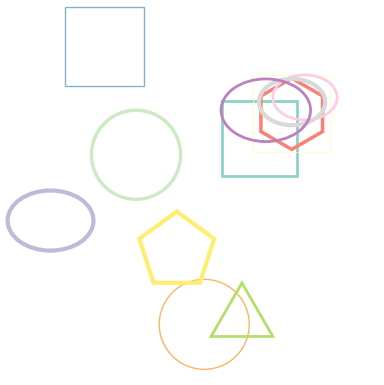[{"shape": "square", "thickness": 2, "radius": 0.49, "center": [0.674, 0.641]}, {"shape": "square", "thickness": 0.5, "radius": 0.5, "center": [0.758, 0.704]}, {"shape": "oval", "thickness": 3, "radius": 0.56, "center": [0.131, 0.427]}, {"shape": "hexagon", "thickness": 2.5, "radius": 0.46, "center": [0.758, 0.704]}, {"shape": "square", "thickness": 1, "radius": 0.51, "center": [0.271, 0.88]}, {"shape": "circle", "thickness": 1, "radius": 0.58, "center": [0.531, 0.158]}, {"shape": "triangle", "thickness": 2, "radius": 0.46, "center": [0.628, 0.172]}, {"shape": "oval", "thickness": 2, "radius": 0.42, "center": [0.792, 0.747]}, {"shape": "oval", "thickness": 3, "radius": 0.43, "center": [0.758, 0.735]}, {"shape": "oval", "thickness": 2, "radius": 0.58, "center": [0.69, 0.714]}, {"shape": "circle", "thickness": 2.5, "radius": 0.58, "center": [0.353, 0.598]}, {"shape": "pentagon", "thickness": 3, "radius": 0.51, "center": [0.459, 0.348]}]